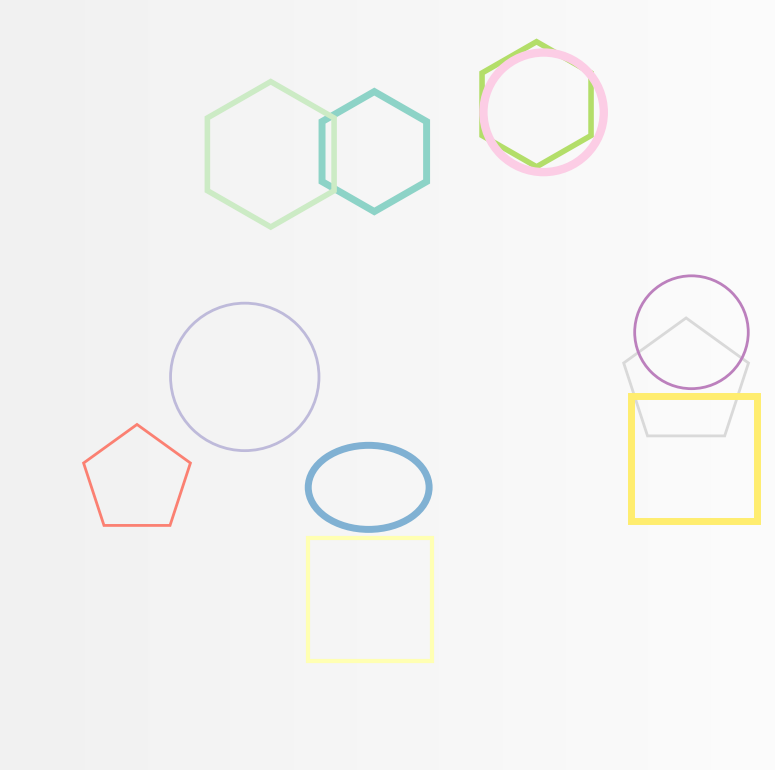[{"shape": "hexagon", "thickness": 2.5, "radius": 0.39, "center": [0.483, 0.803]}, {"shape": "square", "thickness": 1.5, "radius": 0.4, "center": [0.477, 0.222]}, {"shape": "circle", "thickness": 1, "radius": 0.48, "center": [0.316, 0.511]}, {"shape": "pentagon", "thickness": 1, "radius": 0.36, "center": [0.177, 0.376]}, {"shape": "oval", "thickness": 2.5, "radius": 0.39, "center": [0.476, 0.367]}, {"shape": "hexagon", "thickness": 2, "radius": 0.41, "center": [0.692, 0.865]}, {"shape": "circle", "thickness": 3, "radius": 0.39, "center": [0.701, 0.854]}, {"shape": "pentagon", "thickness": 1, "radius": 0.42, "center": [0.885, 0.502]}, {"shape": "circle", "thickness": 1, "radius": 0.37, "center": [0.892, 0.569]}, {"shape": "hexagon", "thickness": 2, "radius": 0.47, "center": [0.349, 0.8]}, {"shape": "square", "thickness": 2.5, "radius": 0.41, "center": [0.895, 0.405]}]